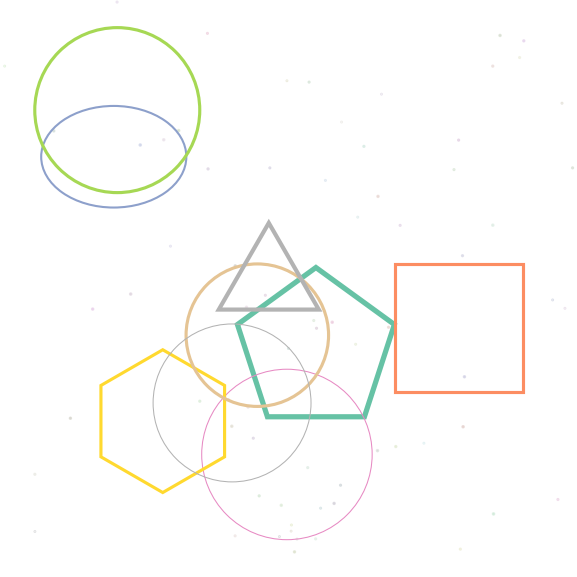[{"shape": "pentagon", "thickness": 2.5, "radius": 0.71, "center": [0.547, 0.393]}, {"shape": "square", "thickness": 1.5, "radius": 0.56, "center": [0.795, 0.431]}, {"shape": "oval", "thickness": 1, "radius": 0.63, "center": [0.197, 0.728]}, {"shape": "circle", "thickness": 0.5, "radius": 0.74, "center": [0.497, 0.212]}, {"shape": "circle", "thickness": 1.5, "radius": 0.71, "center": [0.203, 0.808]}, {"shape": "hexagon", "thickness": 1.5, "radius": 0.62, "center": [0.282, 0.27]}, {"shape": "circle", "thickness": 1.5, "radius": 0.62, "center": [0.446, 0.419]}, {"shape": "triangle", "thickness": 2, "radius": 0.5, "center": [0.465, 0.513]}, {"shape": "circle", "thickness": 0.5, "radius": 0.68, "center": [0.402, 0.301]}]